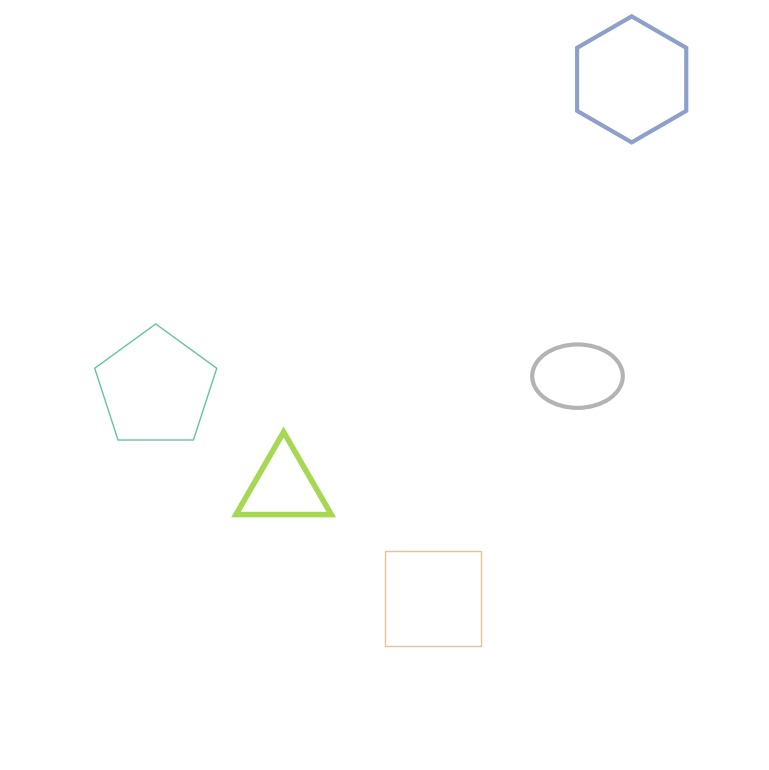[{"shape": "pentagon", "thickness": 0.5, "radius": 0.42, "center": [0.202, 0.496]}, {"shape": "hexagon", "thickness": 1.5, "radius": 0.41, "center": [0.82, 0.897]}, {"shape": "triangle", "thickness": 2, "radius": 0.36, "center": [0.368, 0.367]}, {"shape": "square", "thickness": 0.5, "radius": 0.31, "center": [0.562, 0.223]}, {"shape": "oval", "thickness": 1.5, "radius": 0.29, "center": [0.75, 0.511]}]